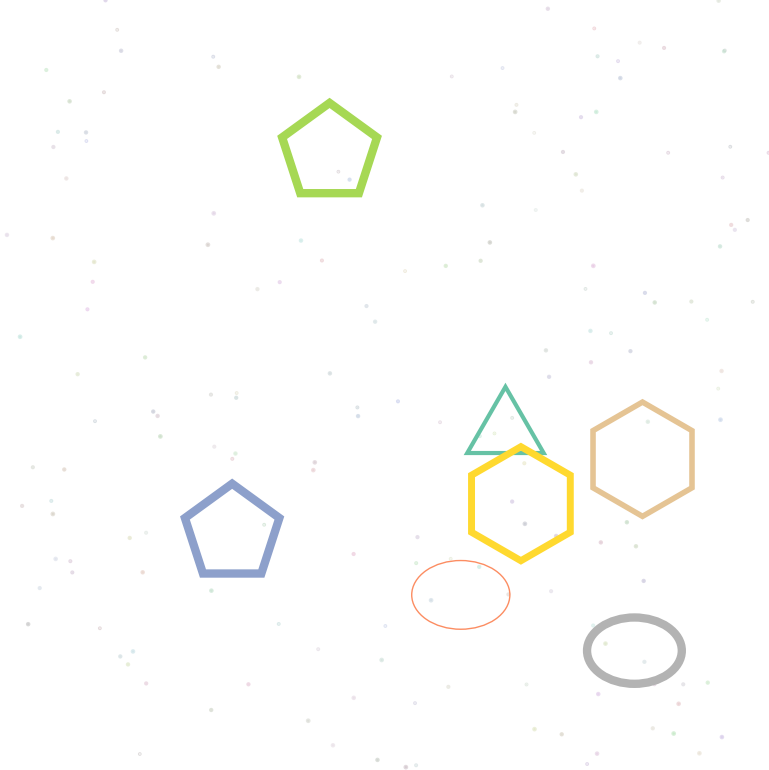[{"shape": "triangle", "thickness": 1.5, "radius": 0.29, "center": [0.656, 0.44]}, {"shape": "oval", "thickness": 0.5, "radius": 0.32, "center": [0.598, 0.227]}, {"shape": "pentagon", "thickness": 3, "radius": 0.32, "center": [0.301, 0.307]}, {"shape": "pentagon", "thickness": 3, "radius": 0.32, "center": [0.428, 0.802]}, {"shape": "hexagon", "thickness": 2.5, "radius": 0.37, "center": [0.677, 0.346]}, {"shape": "hexagon", "thickness": 2, "radius": 0.37, "center": [0.834, 0.404]}, {"shape": "oval", "thickness": 3, "radius": 0.31, "center": [0.824, 0.155]}]